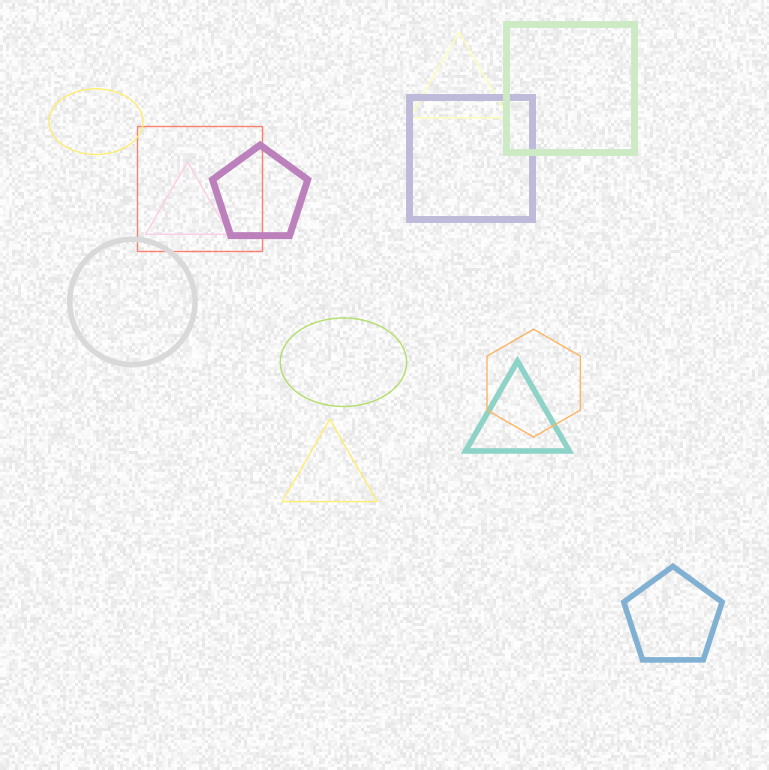[{"shape": "triangle", "thickness": 2, "radius": 0.39, "center": [0.672, 0.453]}, {"shape": "triangle", "thickness": 0.5, "radius": 0.37, "center": [0.596, 0.884]}, {"shape": "square", "thickness": 2.5, "radius": 0.4, "center": [0.611, 0.795]}, {"shape": "square", "thickness": 0.5, "radius": 0.41, "center": [0.259, 0.755]}, {"shape": "pentagon", "thickness": 2, "radius": 0.34, "center": [0.874, 0.197]}, {"shape": "hexagon", "thickness": 0.5, "radius": 0.35, "center": [0.693, 0.502]}, {"shape": "oval", "thickness": 0.5, "radius": 0.41, "center": [0.446, 0.53]}, {"shape": "triangle", "thickness": 0.5, "radius": 0.31, "center": [0.244, 0.727]}, {"shape": "circle", "thickness": 2, "radius": 0.41, "center": [0.172, 0.608]}, {"shape": "pentagon", "thickness": 2.5, "radius": 0.33, "center": [0.338, 0.747]}, {"shape": "square", "thickness": 2.5, "radius": 0.42, "center": [0.74, 0.885]}, {"shape": "oval", "thickness": 0.5, "radius": 0.3, "center": [0.125, 0.842]}, {"shape": "triangle", "thickness": 0.5, "radius": 0.36, "center": [0.428, 0.384]}]